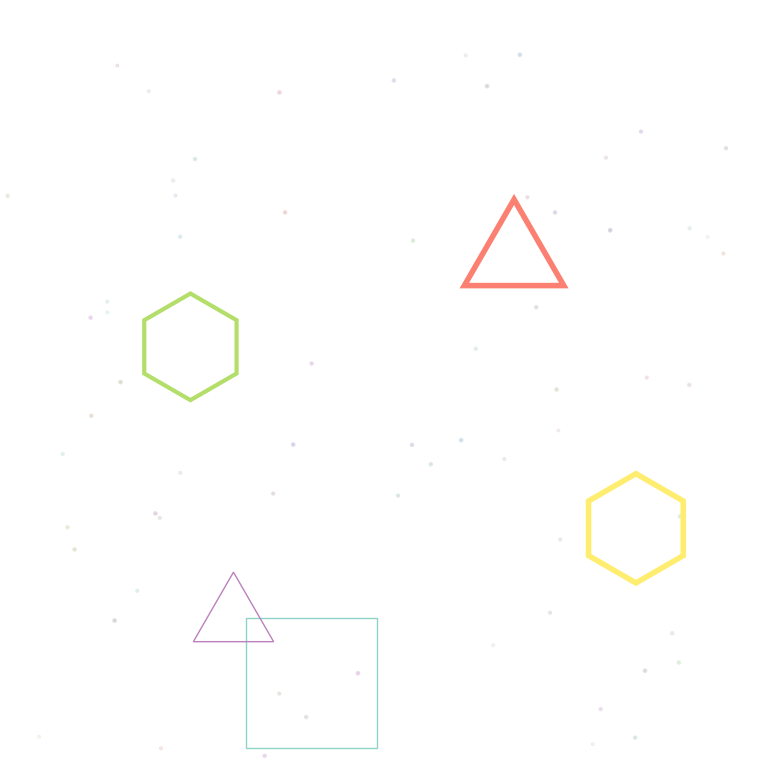[{"shape": "square", "thickness": 0.5, "radius": 0.42, "center": [0.404, 0.113]}, {"shape": "triangle", "thickness": 2, "radius": 0.37, "center": [0.668, 0.666]}, {"shape": "hexagon", "thickness": 1.5, "radius": 0.35, "center": [0.247, 0.55]}, {"shape": "triangle", "thickness": 0.5, "radius": 0.3, "center": [0.303, 0.197]}, {"shape": "hexagon", "thickness": 2, "radius": 0.35, "center": [0.826, 0.314]}]